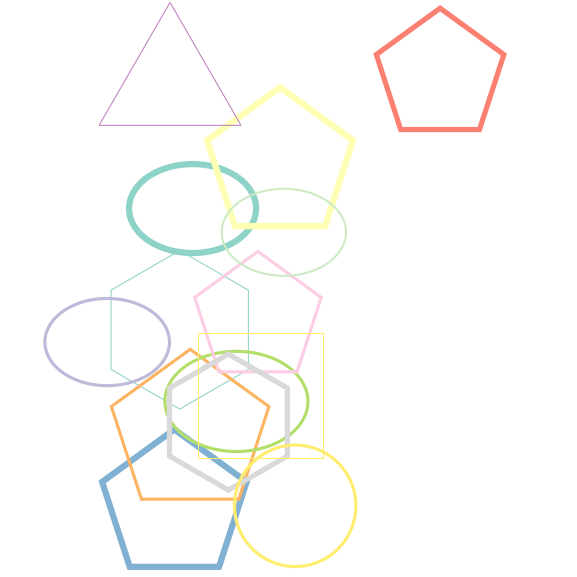[{"shape": "hexagon", "thickness": 0.5, "radius": 0.69, "center": [0.311, 0.428]}, {"shape": "oval", "thickness": 3, "radius": 0.55, "center": [0.333, 0.638]}, {"shape": "pentagon", "thickness": 3, "radius": 0.66, "center": [0.485, 0.715]}, {"shape": "oval", "thickness": 1.5, "radius": 0.54, "center": [0.186, 0.407]}, {"shape": "pentagon", "thickness": 2.5, "radius": 0.58, "center": [0.762, 0.869]}, {"shape": "pentagon", "thickness": 3, "radius": 0.66, "center": [0.302, 0.124]}, {"shape": "pentagon", "thickness": 1.5, "radius": 0.72, "center": [0.329, 0.251]}, {"shape": "oval", "thickness": 1.5, "radius": 0.62, "center": [0.409, 0.304]}, {"shape": "pentagon", "thickness": 1.5, "radius": 0.58, "center": [0.447, 0.448]}, {"shape": "hexagon", "thickness": 2.5, "radius": 0.59, "center": [0.396, 0.268]}, {"shape": "triangle", "thickness": 0.5, "radius": 0.71, "center": [0.294, 0.853]}, {"shape": "oval", "thickness": 1, "radius": 0.54, "center": [0.491, 0.597]}, {"shape": "circle", "thickness": 1.5, "radius": 0.53, "center": [0.511, 0.123]}, {"shape": "square", "thickness": 0.5, "radius": 0.54, "center": [0.451, 0.314]}]